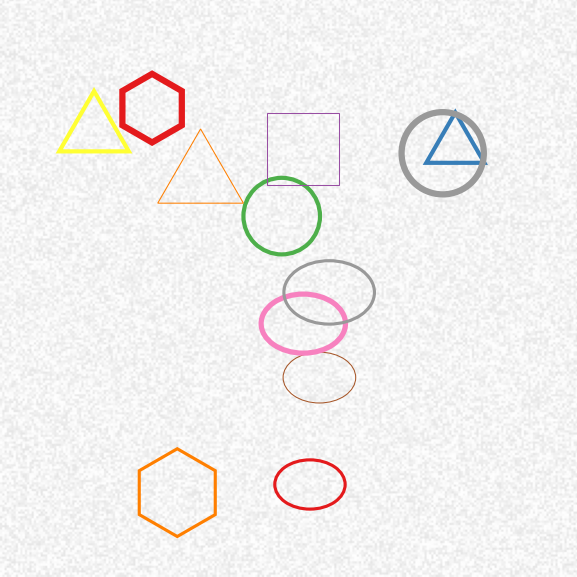[{"shape": "oval", "thickness": 1.5, "radius": 0.3, "center": [0.537, 0.16]}, {"shape": "hexagon", "thickness": 3, "radius": 0.3, "center": [0.263, 0.812]}, {"shape": "triangle", "thickness": 2, "radius": 0.29, "center": [0.788, 0.746]}, {"shape": "circle", "thickness": 2, "radius": 0.33, "center": [0.488, 0.625]}, {"shape": "square", "thickness": 0.5, "radius": 0.31, "center": [0.525, 0.741]}, {"shape": "hexagon", "thickness": 1.5, "radius": 0.38, "center": [0.307, 0.146]}, {"shape": "triangle", "thickness": 0.5, "radius": 0.43, "center": [0.347, 0.69]}, {"shape": "triangle", "thickness": 2, "radius": 0.35, "center": [0.163, 0.772]}, {"shape": "oval", "thickness": 0.5, "radius": 0.31, "center": [0.553, 0.345]}, {"shape": "oval", "thickness": 2.5, "radius": 0.37, "center": [0.525, 0.439]}, {"shape": "oval", "thickness": 1.5, "radius": 0.39, "center": [0.57, 0.493]}, {"shape": "circle", "thickness": 3, "radius": 0.36, "center": [0.767, 0.734]}]